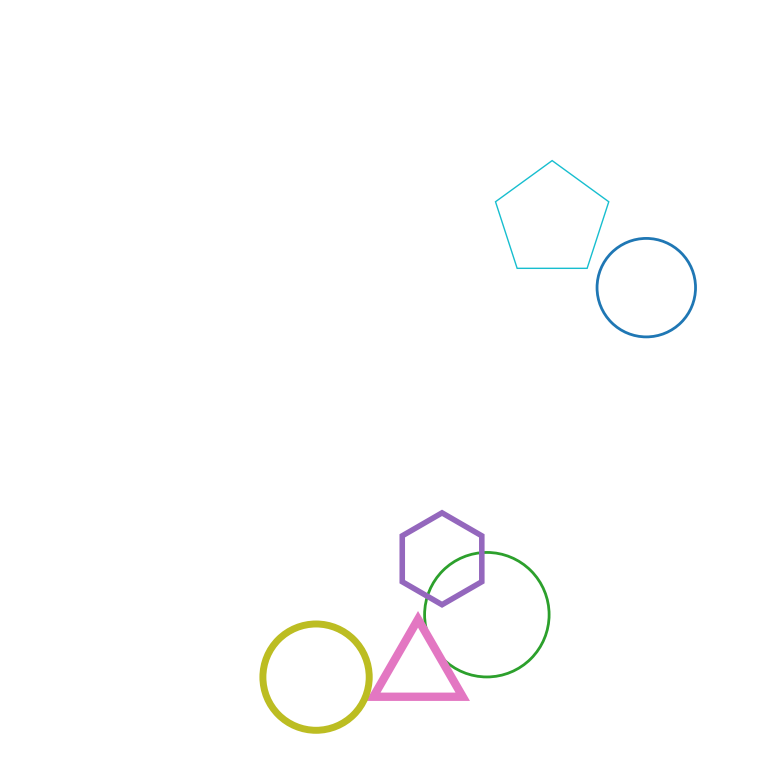[{"shape": "circle", "thickness": 1, "radius": 0.32, "center": [0.839, 0.626]}, {"shape": "circle", "thickness": 1, "radius": 0.4, "center": [0.632, 0.202]}, {"shape": "hexagon", "thickness": 2, "radius": 0.3, "center": [0.574, 0.274]}, {"shape": "triangle", "thickness": 3, "radius": 0.34, "center": [0.543, 0.129]}, {"shape": "circle", "thickness": 2.5, "radius": 0.35, "center": [0.41, 0.121]}, {"shape": "pentagon", "thickness": 0.5, "radius": 0.39, "center": [0.717, 0.714]}]